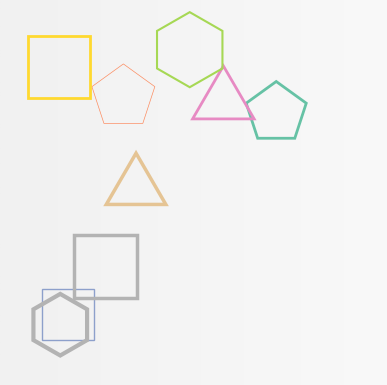[{"shape": "pentagon", "thickness": 2, "radius": 0.41, "center": [0.713, 0.707]}, {"shape": "pentagon", "thickness": 0.5, "radius": 0.43, "center": [0.318, 0.749]}, {"shape": "square", "thickness": 1, "radius": 0.34, "center": [0.176, 0.183]}, {"shape": "triangle", "thickness": 2, "radius": 0.46, "center": [0.576, 0.737]}, {"shape": "hexagon", "thickness": 1.5, "radius": 0.49, "center": [0.49, 0.871]}, {"shape": "square", "thickness": 2, "radius": 0.4, "center": [0.153, 0.826]}, {"shape": "triangle", "thickness": 2.5, "radius": 0.44, "center": [0.351, 0.513]}, {"shape": "square", "thickness": 2.5, "radius": 0.41, "center": [0.272, 0.307]}, {"shape": "hexagon", "thickness": 3, "radius": 0.4, "center": [0.155, 0.157]}]